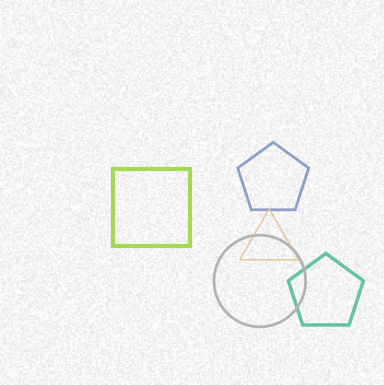[{"shape": "pentagon", "thickness": 2.5, "radius": 0.51, "center": [0.846, 0.239]}, {"shape": "pentagon", "thickness": 2, "radius": 0.48, "center": [0.71, 0.534]}, {"shape": "square", "thickness": 3, "radius": 0.5, "center": [0.392, 0.46]}, {"shape": "triangle", "thickness": 1, "radius": 0.44, "center": [0.699, 0.369]}, {"shape": "circle", "thickness": 2, "radius": 0.59, "center": [0.675, 0.27]}]